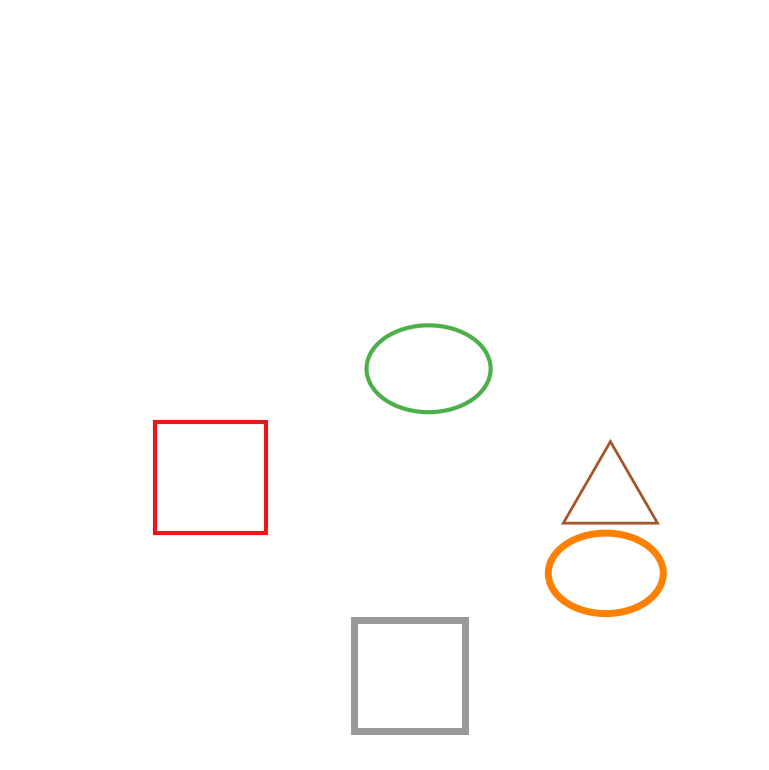[{"shape": "square", "thickness": 1.5, "radius": 0.36, "center": [0.273, 0.38]}, {"shape": "oval", "thickness": 1.5, "radius": 0.4, "center": [0.557, 0.521]}, {"shape": "oval", "thickness": 2.5, "radius": 0.37, "center": [0.787, 0.255]}, {"shape": "triangle", "thickness": 1, "radius": 0.35, "center": [0.793, 0.356]}, {"shape": "square", "thickness": 2.5, "radius": 0.36, "center": [0.532, 0.122]}]